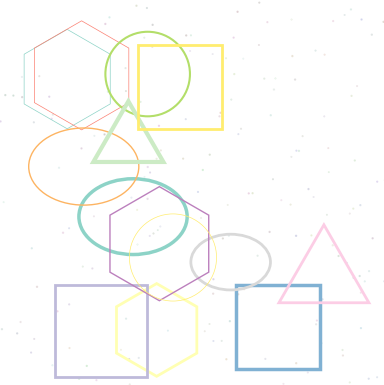[{"shape": "oval", "thickness": 2.5, "radius": 0.7, "center": [0.346, 0.437]}, {"shape": "hexagon", "thickness": 0.5, "radius": 0.65, "center": [0.175, 0.795]}, {"shape": "hexagon", "thickness": 2, "radius": 0.6, "center": [0.407, 0.143]}, {"shape": "square", "thickness": 2, "radius": 0.6, "center": [0.263, 0.141]}, {"shape": "hexagon", "thickness": 0.5, "radius": 0.71, "center": [0.212, 0.804]}, {"shape": "square", "thickness": 2.5, "radius": 0.55, "center": [0.722, 0.151]}, {"shape": "oval", "thickness": 1, "radius": 0.72, "center": [0.218, 0.567]}, {"shape": "circle", "thickness": 1.5, "radius": 0.55, "center": [0.384, 0.808]}, {"shape": "triangle", "thickness": 2, "radius": 0.67, "center": [0.841, 0.281]}, {"shape": "oval", "thickness": 2, "radius": 0.52, "center": [0.599, 0.319]}, {"shape": "hexagon", "thickness": 1, "radius": 0.74, "center": [0.414, 0.367]}, {"shape": "triangle", "thickness": 3, "radius": 0.53, "center": [0.333, 0.632]}, {"shape": "square", "thickness": 2, "radius": 0.54, "center": [0.468, 0.774]}, {"shape": "circle", "thickness": 0.5, "radius": 0.57, "center": [0.449, 0.331]}]